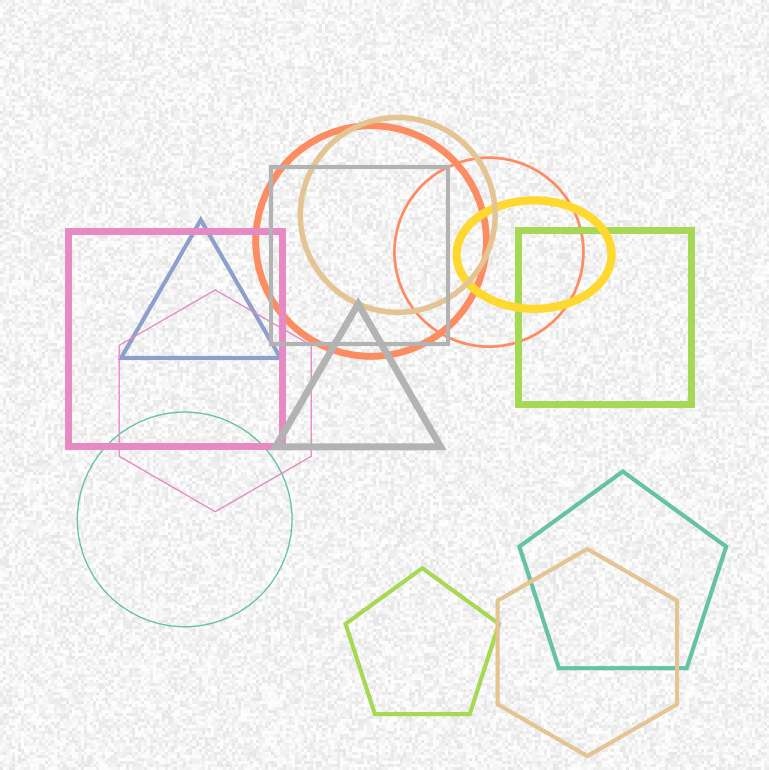[{"shape": "circle", "thickness": 0.5, "radius": 0.7, "center": [0.24, 0.325]}, {"shape": "pentagon", "thickness": 1.5, "radius": 0.71, "center": [0.809, 0.246]}, {"shape": "circle", "thickness": 2.5, "radius": 0.75, "center": [0.482, 0.687]}, {"shape": "circle", "thickness": 1, "radius": 0.61, "center": [0.635, 0.673]}, {"shape": "triangle", "thickness": 1.5, "radius": 0.6, "center": [0.261, 0.595]}, {"shape": "square", "thickness": 2.5, "radius": 0.7, "center": [0.228, 0.56]}, {"shape": "hexagon", "thickness": 0.5, "radius": 0.72, "center": [0.28, 0.479]}, {"shape": "square", "thickness": 2.5, "radius": 0.56, "center": [0.785, 0.588]}, {"shape": "pentagon", "thickness": 1.5, "radius": 0.52, "center": [0.548, 0.157]}, {"shape": "oval", "thickness": 3, "radius": 0.5, "center": [0.694, 0.669]}, {"shape": "hexagon", "thickness": 1.5, "radius": 0.67, "center": [0.763, 0.153]}, {"shape": "circle", "thickness": 2, "radius": 0.63, "center": [0.517, 0.721]}, {"shape": "square", "thickness": 1.5, "radius": 0.58, "center": [0.467, 0.669]}, {"shape": "triangle", "thickness": 2.5, "radius": 0.62, "center": [0.465, 0.482]}]